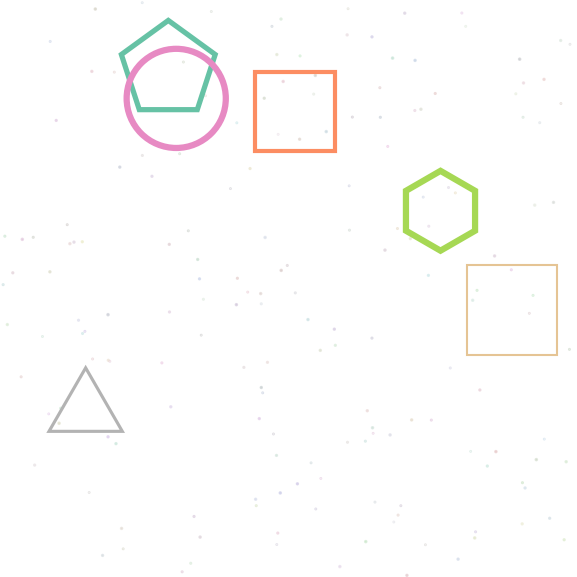[{"shape": "pentagon", "thickness": 2.5, "radius": 0.43, "center": [0.291, 0.878]}, {"shape": "square", "thickness": 2, "radius": 0.35, "center": [0.511, 0.806]}, {"shape": "circle", "thickness": 3, "radius": 0.43, "center": [0.305, 0.829]}, {"shape": "hexagon", "thickness": 3, "radius": 0.35, "center": [0.763, 0.634]}, {"shape": "square", "thickness": 1, "radius": 0.39, "center": [0.886, 0.462]}, {"shape": "triangle", "thickness": 1.5, "radius": 0.37, "center": [0.148, 0.289]}]